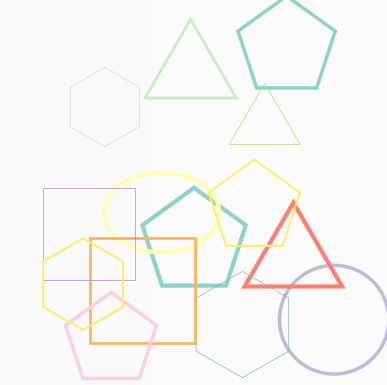[{"shape": "pentagon", "thickness": 2.5, "radius": 0.66, "center": [0.74, 0.878]}, {"shape": "pentagon", "thickness": 3, "radius": 0.7, "center": [0.501, 0.372]}, {"shape": "oval", "thickness": 3, "radius": 0.74, "center": [0.417, 0.448]}, {"shape": "circle", "thickness": 2.5, "radius": 0.71, "center": [0.862, 0.17]}, {"shape": "triangle", "thickness": 3, "radius": 0.73, "center": [0.757, 0.328]}, {"shape": "hexagon", "thickness": 0.5, "radius": 0.69, "center": [0.626, 0.157]}, {"shape": "square", "thickness": 2, "radius": 0.68, "center": [0.367, 0.245]}, {"shape": "triangle", "thickness": 0.5, "radius": 0.53, "center": [0.683, 0.678]}, {"shape": "pentagon", "thickness": 2.5, "radius": 0.62, "center": [0.286, 0.117]}, {"shape": "hexagon", "thickness": 0.5, "radius": 0.51, "center": [0.271, 0.722]}, {"shape": "square", "thickness": 0.5, "radius": 0.59, "center": [0.231, 0.393]}, {"shape": "triangle", "thickness": 2, "radius": 0.68, "center": [0.492, 0.813]}, {"shape": "hexagon", "thickness": 1.5, "radius": 0.59, "center": [0.214, 0.262]}, {"shape": "pentagon", "thickness": 1.5, "radius": 0.62, "center": [0.656, 0.462]}]